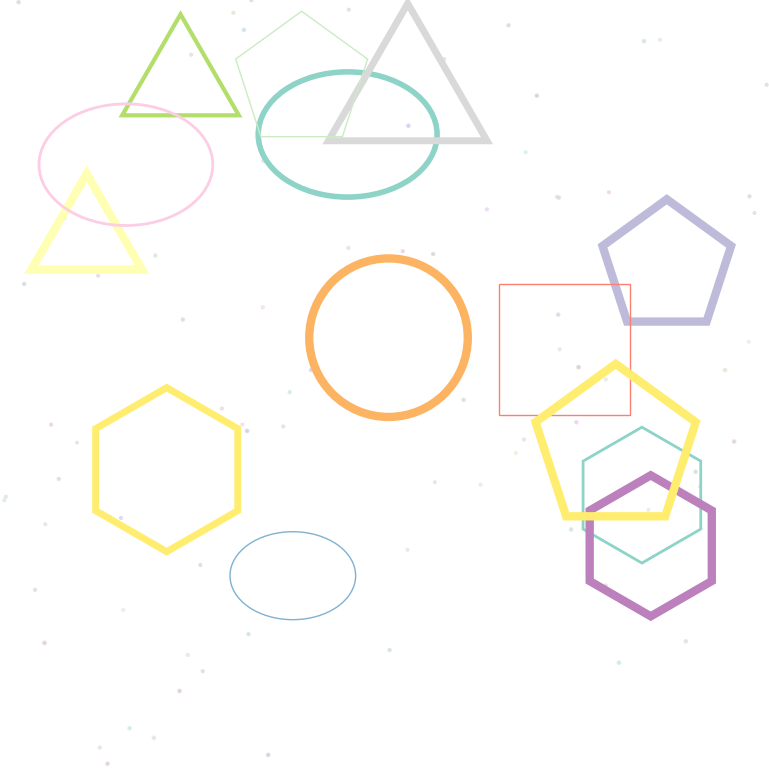[{"shape": "oval", "thickness": 2, "radius": 0.58, "center": [0.452, 0.825]}, {"shape": "hexagon", "thickness": 1, "radius": 0.44, "center": [0.834, 0.357]}, {"shape": "triangle", "thickness": 3, "radius": 0.41, "center": [0.113, 0.691]}, {"shape": "pentagon", "thickness": 3, "radius": 0.44, "center": [0.866, 0.653]}, {"shape": "square", "thickness": 0.5, "radius": 0.42, "center": [0.733, 0.546]}, {"shape": "oval", "thickness": 0.5, "radius": 0.41, "center": [0.38, 0.252]}, {"shape": "circle", "thickness": 3, "radius": 0.51, "center": [0.505, 0.561]}, {"shape": "triangle", "thickness": 1.5, "radius": 0.44, "center": [0.234, 0.894]}, {"shape": "oval", "thickness": 1, "radius": 0.56, "center": [0.163, 0.786]}, {"shape": "triangle", "thickness": 2.5, "radius": 0.59, "center": [0.53, 0.877]}, {"shape": "hexagon", "thickness": 3, "radius": 0.46, "center": [0.845, 0.291]}, {"shape": "pentagon", "thickness": 0.5, "radius": 0.45, "center": [0.392, 0.895]}, {"shape": "hexagon", "thickness": 2.5, "radius": 0.53, "center": [0.216, 0.39]}, {"shape": "pentagon", "thickness": 3, "radius": 0.55, "center": [0.8, 0.418]}]